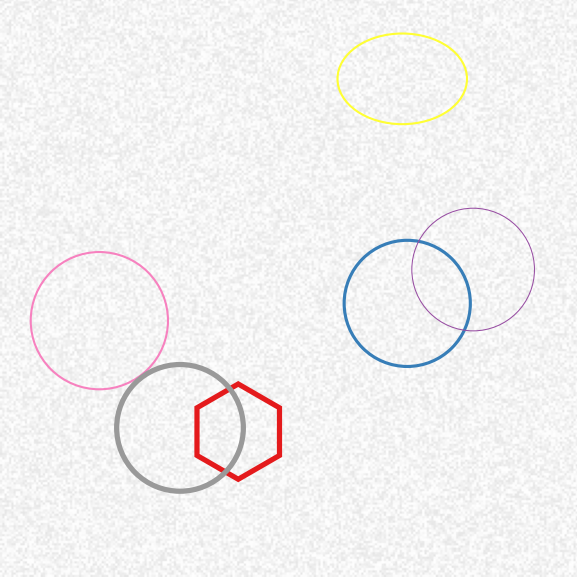[{"shape": "hexagon", "thickness": 2.5, "radius": 0.41, "center": [0.413, 0.252]}, {"shape": "circle", "thickness": 1.5, "radius": 0.55, "center": [0.705, 0.474]}, {"shape": "circle", "thickness": 0.5, "radius": 0.53, "center": [0.819, 0.532]}, {"shape": "oval", "thickness": 1, "radius": 0.56, "center": [0.697, 0.863]}, {"shape": "circle", "thickness": 1, "radius": 0.59, "center": [0.172, 0.444]}, {"shape": "circle", "thickness": 2.5, "radius": 0.55, "center": [0.312, 0.258]}]